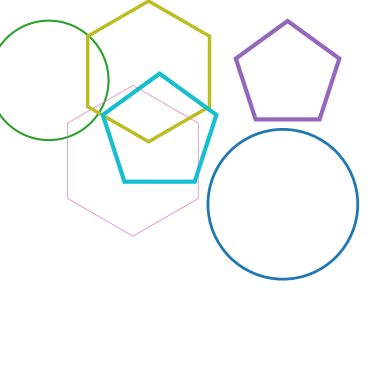[{"shape": "circle", "thickness": 2, "radius": 0.97, "center": [0.735, 0.469]}, {"shape": "circle", "thickness": 1.5, "radius": 0.78, "center": [0.127, 0.791]}, {"shape": "pentagon", "thickness": 3, "radius": 0.71, "center": [0.747, 0.804]}, {"shape": "hexagon", "thickness": 0.5, "radius": 0.98, "center": [0.345, 0.582]}, {"shape": "hexagon", "thickness": 2.5, "radius": 0.91, "center": [0.386, 0.815]}, {"shape": "pentagon", "thickness": 3, "radius": 0.78, "center": [0.414, 0.654]}]